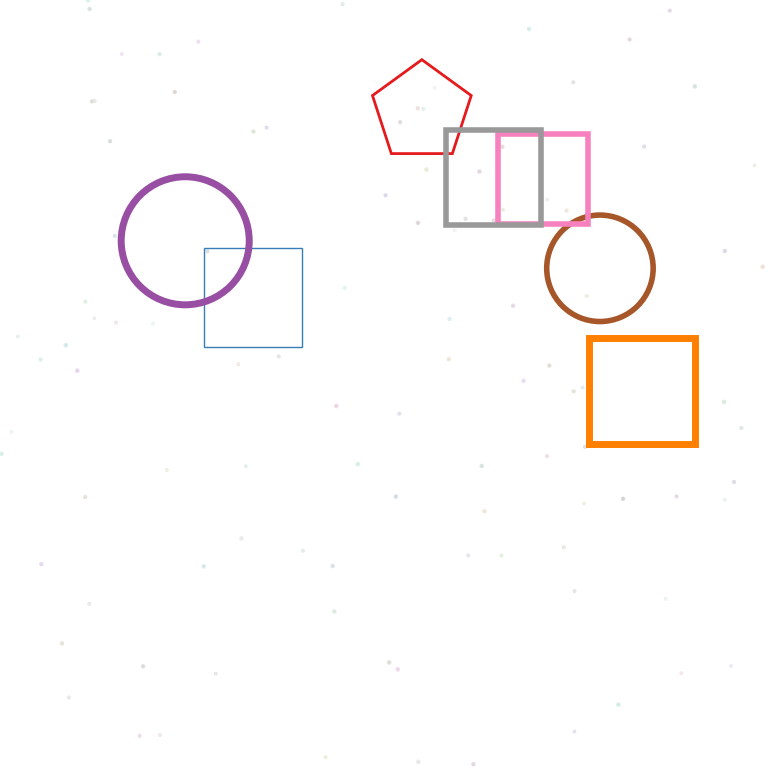[{"shape": "pentagon", "thickness": 1, "radius": 0.34, "center": [0.548, 0.855]}, {"shape": "square", "thickness": 0.5, "radius": 0.32, "center": [0.329, 0.614]}, {"shape": "circle", "thickness": 2.5, "radius": 0.42, "center": [0.241, 0.687]}, {"shape": "square", "thickness": 2.5, "radius": 0.35, "center": [0.833, 0.492]}, {"shape": "circle", "thickness": 2, "radius": 0.35, "center": [0.779, 0.652]}, {"shape": "square", "thickness": 2, "radius": 0.29, "center": [0.705, 0.767]}, {"shape": "square", "thickness": 2, "radius": 0.31, "center": [0.641, 0.77]}]